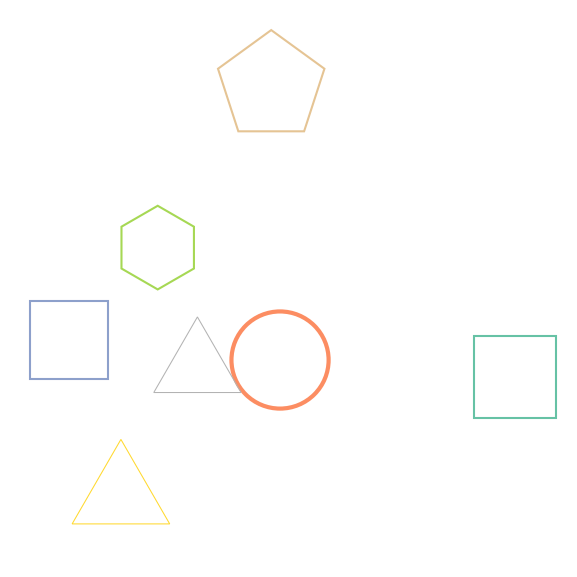[{"shape": "square", "thickness": 1, "radius": 0.35, "center": [0.892, 0.346]}, {"shape": "circle", "thickness": 2, "radius": 0.42, "center": [0.485, 0.376]}, {"shape": "square", "thickness": 1, "radius": 0.34, "center": [0.12, 0.41]}, {"shape": "hexagon", "thickness": 1, "radius": 0.36, "center": [0.273, 0.57]}, {"shape": "triangle", "thickness": 0.5, "radius": 0.49, "center": [0.209, 0.141]}, {"shape": "pentagon", "thickness": 1, "radius": 0.48, "center": [0.47, 0.85]}, {"shape": "triangle", "thickness": 0.5, "radius": 0.44, "center": [0.342, 0.363]}]